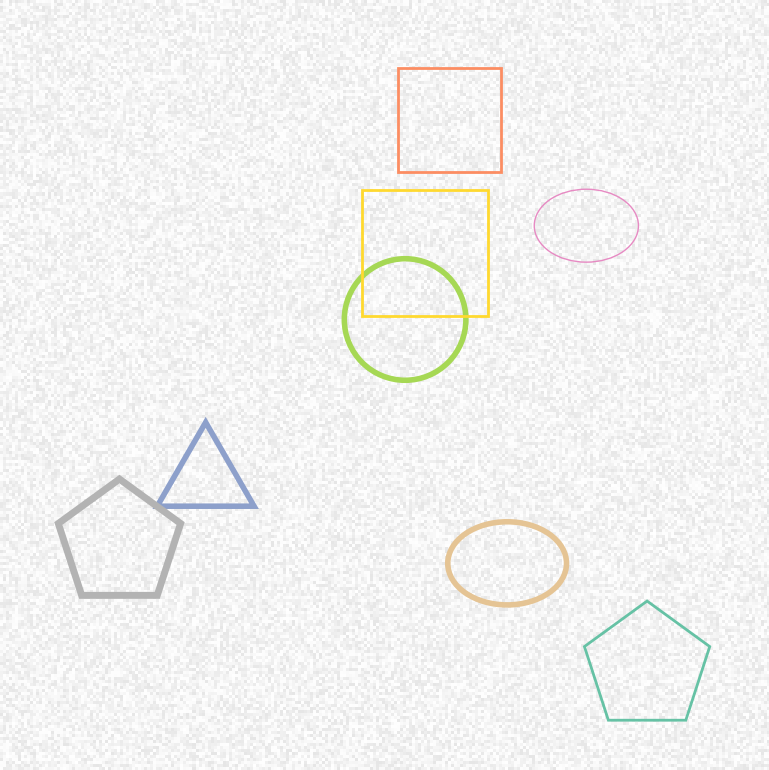[{"shape": "pentagon", "thickness": 1, "radius": 0.43, "center": [0.84, 0.134]}, {"shape": "square", "thickness": 1, "radius": 0.34, "center": [0.584, 0.844]}, {"shape": "triangle", "thickness": 2, "radius": 0.36, "center": [0.267, 0.379]}, {"shape": "oval", "thickness": 0.5, "radius": 0.34, "center": [0.762, 0.707]}, {"shape": "circle", "thickness": 2, "radius": 0.39, "center": [0.526, 0.585]}, {"shape": "square", "thickness": 1, "radius": 0.41, "center": [0.552, 0.671]}, {"shape": "oval", "thickness": 2, "radius": 0.39, "center": [0.659, 0.268]}, {"shape": "pentagon", "thickness": 2.5, "radius": 0.42, "center": [0.155, 0.294]}]